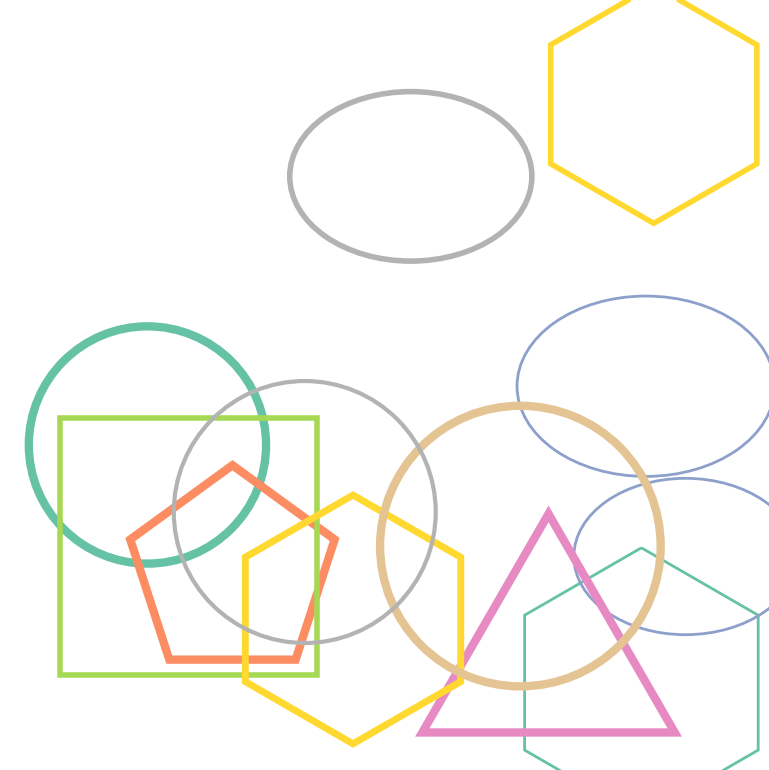[{"shape": "circle", "thickness": 3, "radius": 0.77, "center": [0.191, 0.422]}, {"shape": "hexagon", "thickness": 1, "radius": 0.88, "center": [0.833, 0.113]}, {"shape": "pentagon", "thickness": 3, "radius": 0.7, "center": [0.302, 0.256]}, {"shape": "oval", "thickness": 1, "radius": 0.84, "center": [0.839, 0.498]}, {"shape": "oval", "thickness": 1, "radius": 0.73, "center": [0.89, 0.277]}, {"shape": "triangle", "thickness": 3, "radius": 0.95, "center": [0.712, 0.143]}, {"shape": "square", "thickness": 2, "radius": 0.83, "center": [0.245, 0.291]}, {"shape": "hexagon", "thickness": 2, "radius": 0.77, "center": [0.849, 0.865]}, {"shape": "hexagon", "thickness": 2.5, "radius": 0.81, "center": [0.458, 0.196]}, {"shape": "circle", "thickness": 3, "radius": 0.91, "center": [0.676, 0.291]}, {"shape": "circle", "thickness": 1.5, "radius": 0.85, "center": [0.396, 0.335]}, {"shape": "oval", "thickness": 2, "radius": 0.79, "center": [0.534, 0.771]}]